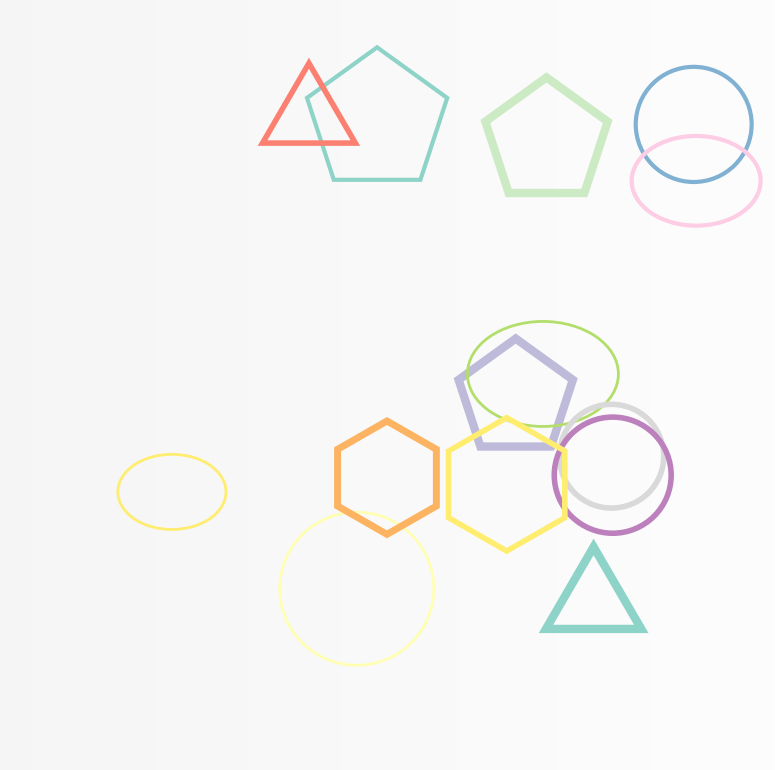[{"shape": "pentagon", "thickness": 1.5, "radius": 0.48, "center": [0.487, 0.843]}, {"shape": "triangle", "thickness": 3, "radius": 0.36, "center": [0.766, 0.219]}, {"shape": "circle", "thickness": 1, "radius": 0.5, "center": [0.46, 0.235]}, {"shape": "pentagon", "thickness": 3, "radius": 0.39, "center": [0.665, 0.483]}, {"shape": "triangle", "thickness": 2, "radius": 0.35, "center": [0.399, 0.849]}, {"shape": "circle", "thickness": 1.5, "radius": 0.37, "center": [0.895, 0.838]}, {"shape": "hexagon", "thickness": 2.5, "radius": 0.37, "center": [0.499, 0.38]}, {"shape": "oval", "thickness": 1, "radius": 0.49, "center": [0.701, 0.514]}, {"shape": "oval", "thickness": 1.5, "radius": 0.42, "center": [0.898, 0.765]}, {"shape": "circle", "thickness": 2, "radius": 0.34, "center": [0.789, 0.408]}, {"shape": "circle", "thickness": 2, "radius": 0.38, "center": [0.791, 0.383]}, {"shape": "pentagon", "thickness": 3, "radius": 0.41, "center": [0.705, 0.816]}, {"shape": "oval", "thickness": 1, "radius": 0.35, "center": [0.222, 0.361]}, {"shape": "hexagon", "thickness": 2, "radius": 0.43, "center": [0.654, 0.371]}]